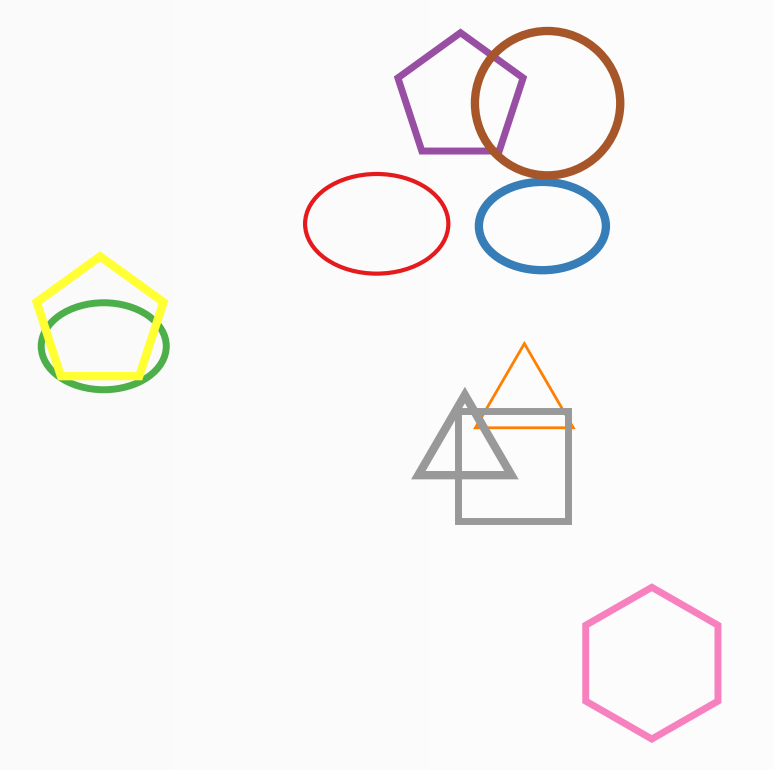[{"shape": "oval", "thickness": 1.5, "radius": 0.46, "center": [0.486, 0.709]}, {"shape": "oval", "thickness": 3, "radius": 0.41, "center": [0.7, 0.706]}, {"shape": "oval", "thickness": 2.5, "radius": 0.4, "center": [0.134, 0.55]}, {"shape": "pentagon", "thickness": 2.5, "radius": 0.42, "center": [0.594, 0.873]}, {"shape": "triangle", "thickness": 1, "radius": 0.36, "center": [0.677, 0.481]}, {"shape": "pentagon", "thickness": 3, "radius": 0.43, "center": [0.129, 0.581]}, {"shape": "circle", "thickness": 3, "radius": 0.47, "center": [0.707, 0.866]}, {"shape": "hexagon", "thickness": 2.5, "radius": 0.49, "center": [0.841, 0.139]}, {"shape": "square", "thickness": 2.5, "radius": 0.36, "center": [0.662, 0.395]}, {"shape": "triangle", "thickness": 3, "radius": 0.35, "center": [0.6, 0.418]}]